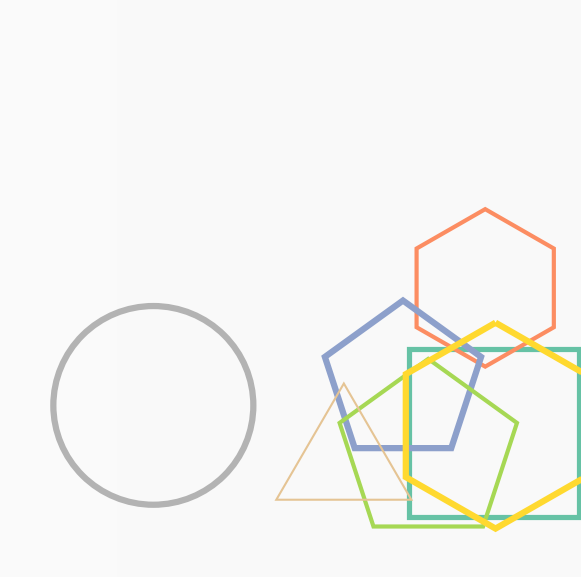[{"shape": "square", "thickness": 2.5, "radius": 0.73, "center": [0.85, 0.25]}, {"shape": "hexagon", "thickness": 2, "radius": 0.68, "center": [0.835, 0.501]}, {"shape": "pentagon", "thickness": 3, "radius": 0.71, "center": [0.693, 0.337]}, {"shape": "pentagon", "thickness": 2, "radius": 0.8, "center": [0.737, 0.217]}, {"shape": "hexagon", "thickness": 3, "radius": 0.89, "center": [0.853, 0.262]}, {"shape": "triangle", "thickness": 1, "radius": 0.67, "center": [0.592, 0.201]}, {"shape": "circle", "thickness": 3, "radius": 0.86, "center": [0.264, 0.297]}]